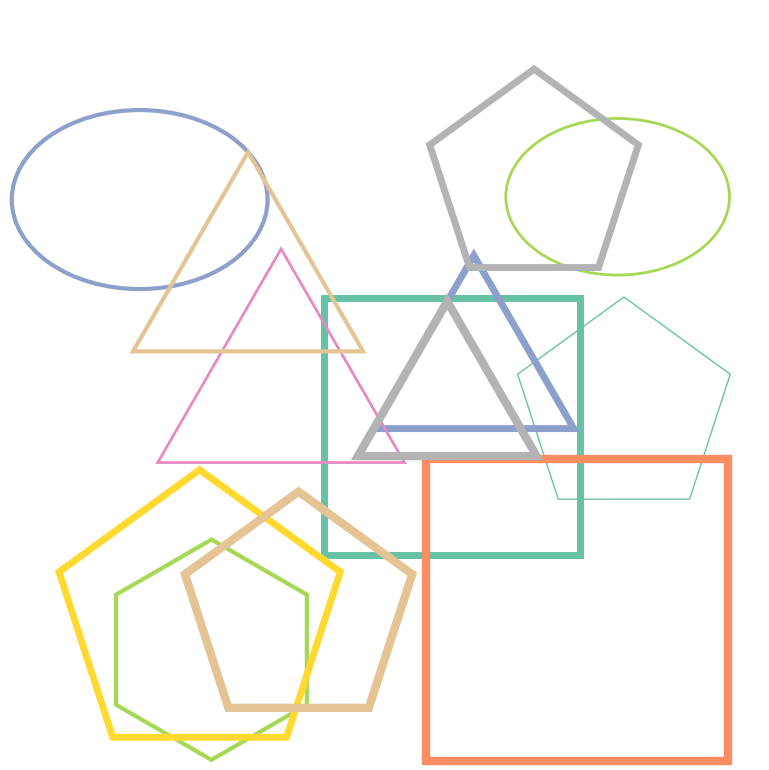[{"shape": "pentagon", "thickness": 0.5, "radius": 0.73, "center": [0.81, 0.469]}, {"shape": "square", "thickness": 2.5, "radius": 0.83, "center": [0.587, 0.446]}, {"shape": "square", "thickness": 3, "radius": 0.98, "center": [0.749, 0.208]}, {"shape": "oval", "thickness": 1.5, "radius": 0.83, "center": [0.181, 0.741]}, {"shape": "triangle", "thickness": 2.5, "radius": 0.75, "center": [0.615, 0.518]}, {"shape": "triangle", "thickness": 1, "radius": 0.92, "center": [0.365, 0.492]}, {"shape": "hexagon", "thickness": 1.5, "radius": 0.72, "center": [0.275, 0.156]}, {"shape": "oval", "thickness": 1, "radius": 0.73, "center": [0.802, 0.744]}, {"shape": "pentagon", "thickness": 2.5, "radius": 0.96, "center": [0.259, 0.198]}, {"shape": "triangle", "thickness": 1.5, "radius": 0.86, "center": [0.322, 0.63]}, {"shape": "pentagon", "thickness": 3, "radius": 0.78, "center": [0.388, 0.206]}, {"shape": "pentagon", "thickness": 2.5, "radius": 0.71, "center": [0.694, 0.768]}, {"shape": "triangle", "thickness": 3, "radius": 0.67, "center": [0.581, 0.475]}]